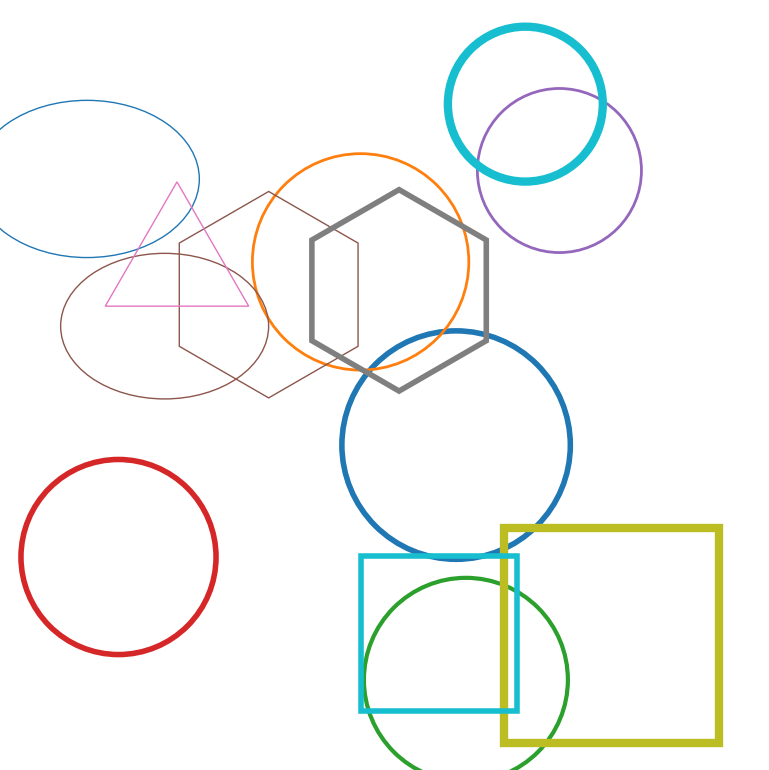[{"shape": "oval", "thickness": 0.5, "radius": 0.73, "center": [0.113, 0.768]}, {"shape": "circle", "thickness": 2, "radius": 0.74, "center": [0.592, 0.422]}, {"shape": "circle", "thickness": 1, "radius": 0.7, "center": [0.468, 0.66]}, {"shape": "circle", "thickness": 1.5, "radius": 0.66, "center": [0.605, 0.117]}, {"shape": "circle", "thickness": 2, "radius": 0.63, "center": [0.154, 0.277]}, {"shape": "circle", "thickness": 1, "radius": 0.53, "center": [0.727, 0.779]}, {"shape": "hexagon", "thickness": 0.5, "radius": 0.67, "center": [0.349, 0.617]}, {"shape": "oval", "thickness": 0.5, "radius": 0.68, "center": [0.214, 0.576]}, {"shape": "triangle", "thickness": 0.5, "radius": 0.54, "center": [0.23, 0.656]}, {"shape": "hexagon", "thickness": 2, "radius": 0.65, "center": [0.518, 0.623]}, {"shape": "square", "thickness": 3, "radius": 0.7, "center": [0.794, 0.175]}, {"shape": "circle", "thickness": 3, "radius": 0.5, "center": [0.682, 0.865]}, {"shape": "square", "thickness": 2, "radius": 0.5, "center": [0.57, 0.178]}]